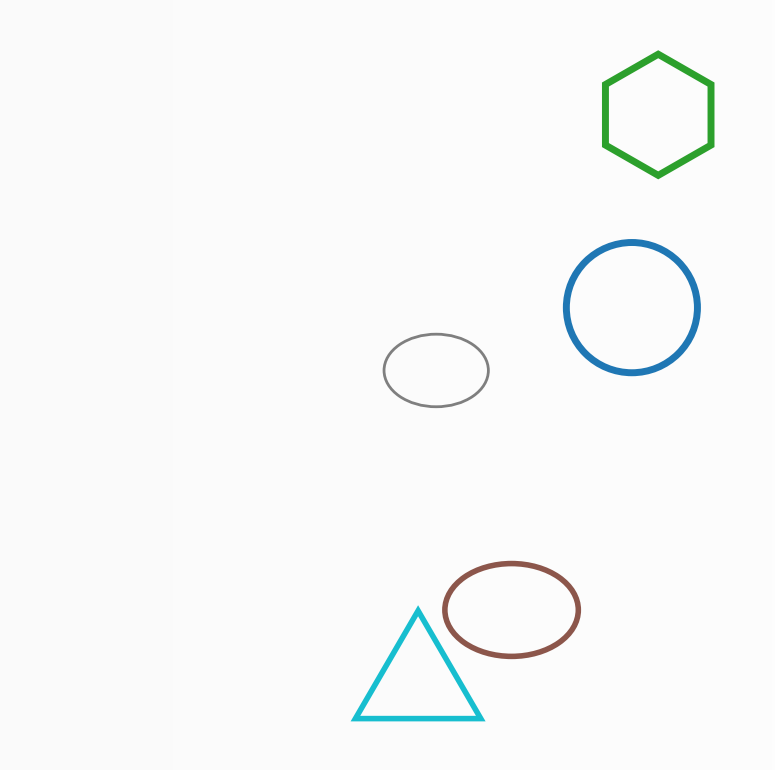[{"shape": "circle", "thickness": 2.5, "radius": 0.42, "center": [0.815, 0.6]}, {"shape": "hexagon", "thickness": 2.5, "radius": 0.39, "center": [0.849, 0.851]}, {"shape": "oval", "thickness": 2, "radius": 0.43, "center": [0.66, 0.208]}, {"shape": "oval", "thickness": 1, "radius": 0.34, "center": [0.563, 0.519]}, {"shape": "triangle", "thickness": 2, "radius": 0.47, "center": [0.539, 0.113]}]